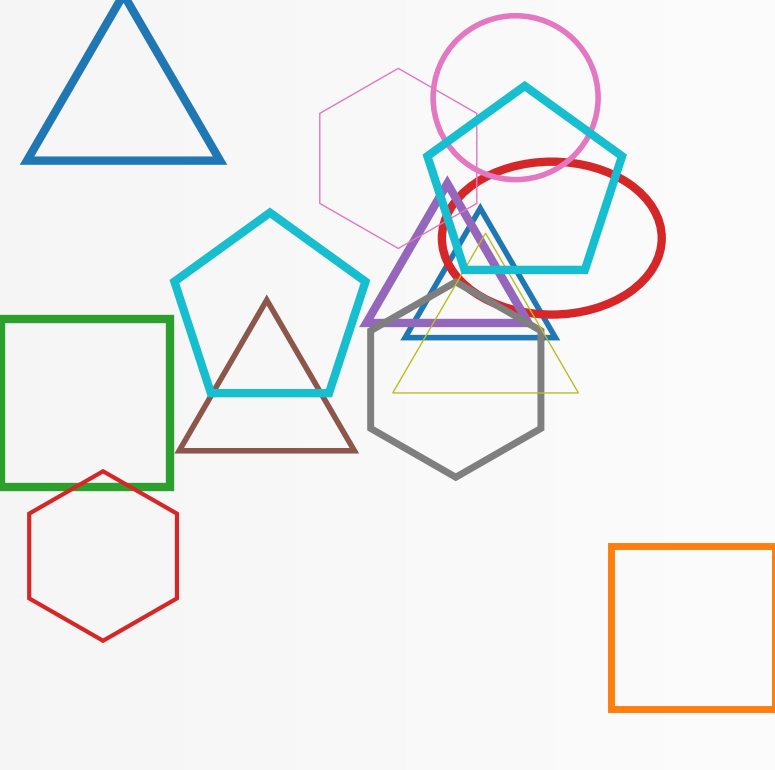[{"shape": "triangle", "thickness": 3, "radius": 0.72, "center": [0.159, 0.863]}, {"shape": "triangle", "thickness": 2, "radius": 0.56, "center": [0.62, 0.617]}, {"shape": "square", "thickness": 2.5, "radius": 0.53, "center": [0.894, 0.185]}, {"shape": "square", "thickness": 3, "radius": 0.55, "center": [0.11, 0.476]}, {"shape": "oval", "thickness": 3, "radius": 0.71, "center": [0.712, 0.691]}, {"shape": "hexagon", "thickness": 1.5, "radius": 0.55, "center": [0.133, 0.278]}, {"shape": "triangle", "thickness": 3, "radius": 0.6, "center": [0.577, 0.641]}, {"shape": "triangle", "thickness": 2, "radius": 0.65, "center": [0.344, 0.48]}, {"shape": "hexagon", "thickness": 0.5, "radius": 0.58, "center": [0.514, 0.794]}, {"shape": "circle", "thickness": 2, "radius": 0.53, "center": [0.665, 0.873]}, {"shape": "hexagon", "thickness": 2.5, "radius": 0.63, "center": [0.588, 0.507]}, {"shape": "triangle", "thickness": 0.5, "radius": 0.69, "center": [0.627, 0.559]}, {"shape": "pentagon", "thickness": 3, "radius": 0.65, "center": [0.348, 0.594]}, {"shape": "pentagon", "thickness": 3, "radius": 0.66, "center": [0.677, 0.756]}]